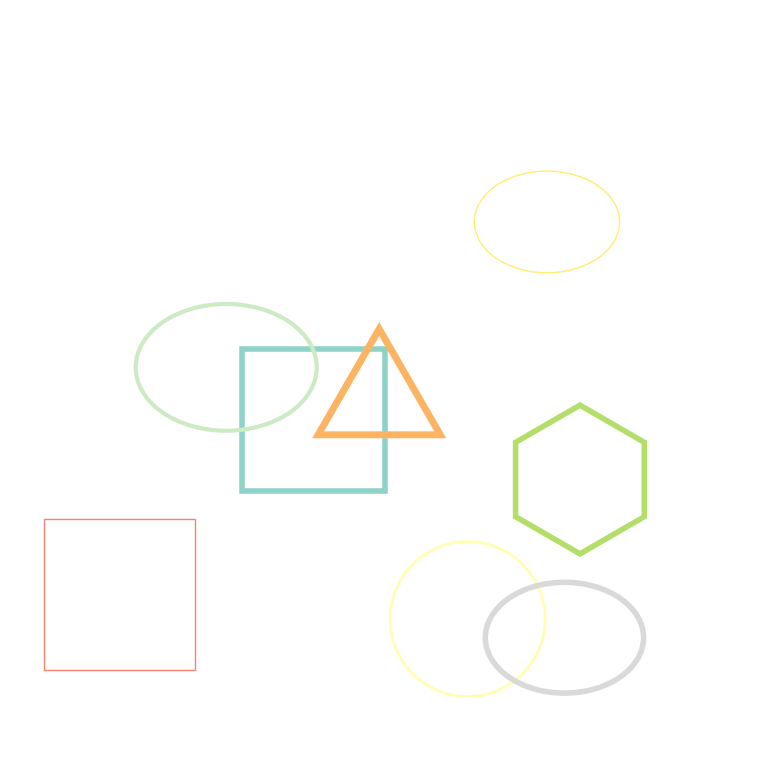[{"shape": "square", "thickness": 2, "radius": 0.46, "center": [0.407, 0.455]}, {"shape": "circle", "thickness": 1, "radius": 0.5, "center": [0.607, 0.196]}, {"shape": "square", "thickness": 0.5, "radius": 0.49, "center": [0.156, 0.228]}, {"shape": "triangle", "thickness": 2.5, "radius": 0.46, "center": [0.492, 0.481]}, {"shape": "hexagon", "thickness": 2, "radius": 0.48, "center": [0.753, 0.377]}, {"shape": "oval", "thickness": 2, "radius": 0.51, "center": [0.733, 0.172]}, {"shape": "oval", "thickness": 1.5, "radius": 0.59, "center": [0.294, 0.523]}, {"shape": "oval", "thickness": 0.5, "radius": 0.47, "center": [0.71, 0.712]}]